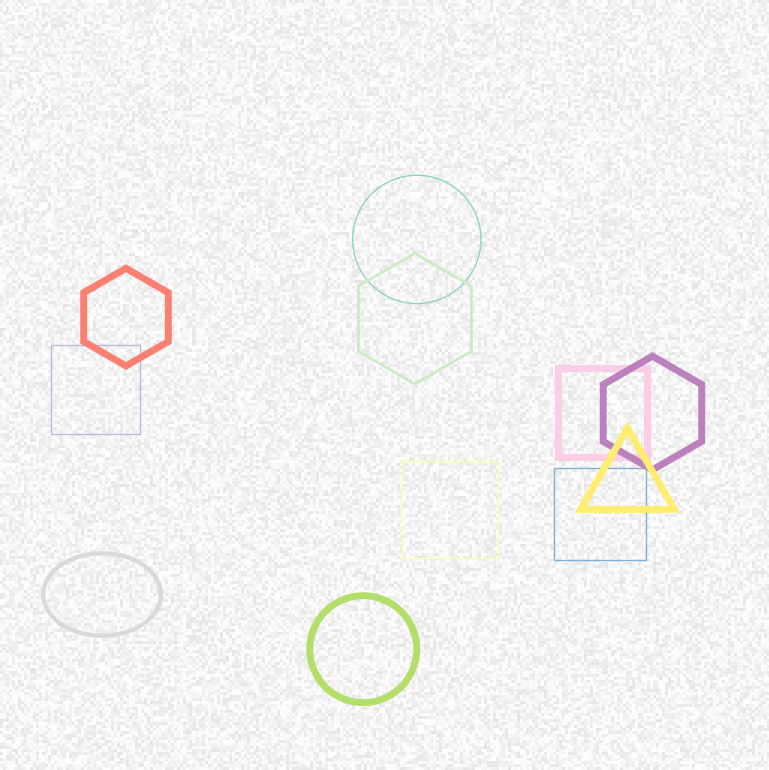[{"shape": "circle", "thickness": 0.5, "radius": 0.42, "center": [0.541, 0.689]}, {"shape": "square", "thickness": 0.5, "radius": 0.32, "center": [0.583, 0.339]}, {"shape": "square", "thickness": 0.5, "radius": 0.29, "center": [0.124, 0.494]}, {"shape": "hexagon", "thickness": 2.5, "radius": 0.32, "center": [0.164, 0.588]}, {"shape": "square", "thickness": 0.5, "radius": 0.3, "center": [0.779, 0.332]}, {"shape": "circle", "thickness": 2.5, "radius": 0.35, "center": [0.472, 0.157]}, {"shape": "square", "thickness": 2.5, "radius": 0.29, "center": [0.783, 0.465]}, {"shape": "oval", "thickness": 1.5, "radius": 0.38, "center": [0.133, 0.228]}, {"shape": "hexagon", "thickness": 2.5, "radius": 0.37, "center": [0.847, 0.464]}, {"shape": "hexagon", "thickness": 1, "radius": 0.42, "center": [0.539, 0.586]}, {"shape": "triangle", "thickness": 2.5, "radius": 0.35, "center": [0.815, 0.374]}]